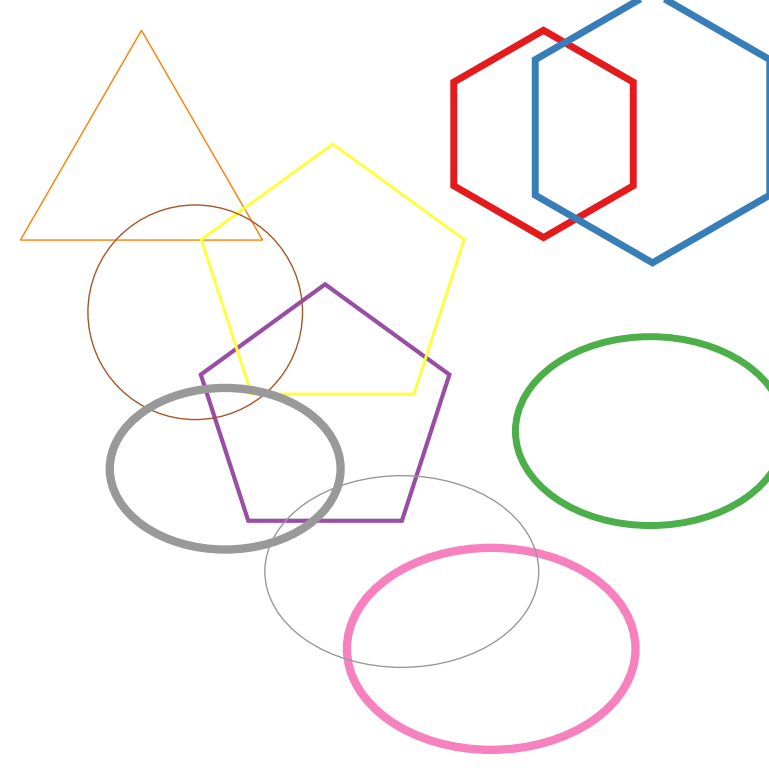[{"shape": "hexagon", "thickness": 2.5, "radius": 0.67, "center": [0.706, 0.826]}, {"shape": "hexagon", "thickness": 2.5, "radius": 0.88, "center": [0.847, 0.835]}, {"shape": "oval", "thickness": 2.5, "radius": 0.88, "center": [0.845, 0.44]}, {"shape": "pentagon", "thickness": 1.5, "radius": 0.85, "center": [0.422, 0.461]}, {"shape": "triangle", "thickness": 0.5, "radius": 0.91, "center": [0.184, 0.779]}, {"shape": "pentagon", "thickness": 1, "radius": 0.9, "center": [0.432, 0.633]}, {"shape": "circle", "thickness": 0.5, "radius": 0.7, "center": [0.254, 0.594]}, {"shape": "oval", "thickness": 3, "radius": 0.94, "center": [0.638, 0.157]}, {"shape": "oval", "thickness": 3, "radius": 0.75, "center": [0.292, 0.391]}, {"shape": "oval", "thickness": 0.5, "radius": 0.89, "center": [0.522, 0.258]}]